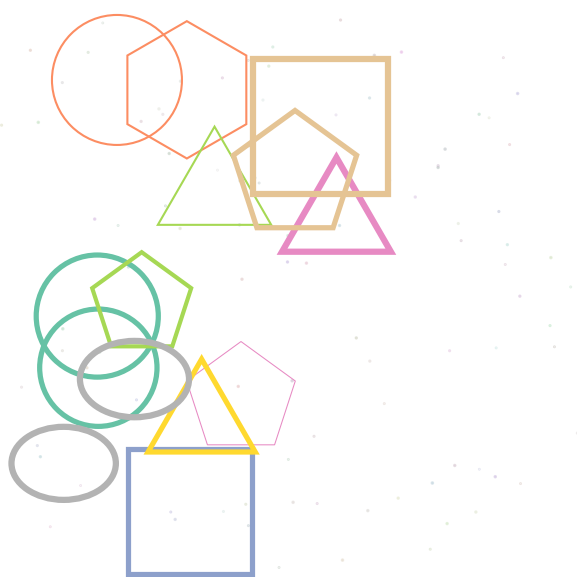[{"shape": "circle", "thickness": 2.5, "radius": 0.51, "center": [0.17, 0.362]}, {"shape": "circle", "thickness": 2.5, "radius": 0.53, "center": [0.168, 0.452]}, {"shape": "circle", "thickness": 1, "radius": 0.56, "center": [0.203, 0.861]}, {"shape": "hexagon", "thickness": 1, "radius": 0.59, "center": [0.324, 0.844]}, {"shape": "square", "thickness": 2.5, "radius": 0.54, "center": [0.329, 0.113]}, {"shape": "pentagon", "thickness": 0.5, "radius": 0.49, "center": [0.417, 0.309]}, {"shape": "triangle", "thickness": 3, "radius": 0.54, "center": [0.583, 0.618]}, {"shape": "pentagon", "thickness": 2, "radius": 0.45, "center": [0.245, 0.472]}, {"shape": "triangle", "thickness": 1, "radius": 0.57, "center": [0.371, 0.666]}, {"shape": "triangle", "thickness": 2.5, "radius": 0.54, "center": [0.349, 0.27]}, {"shape": "pentagon", "thickness": 2.5, "radius": 0.56, "center": [0.511, 0.696]}, {"shape": "square", "thickness": 3, "radius": 0.59, "center": [0.555, 0.78]}, {"shape": "oval", "thickness": 3, "radius": 0.45, "center": [0.11, 0.197]}, {"shape": "oval", "thickness": 3, "radius": 0.47, "center": [0.233, 0.343]}]